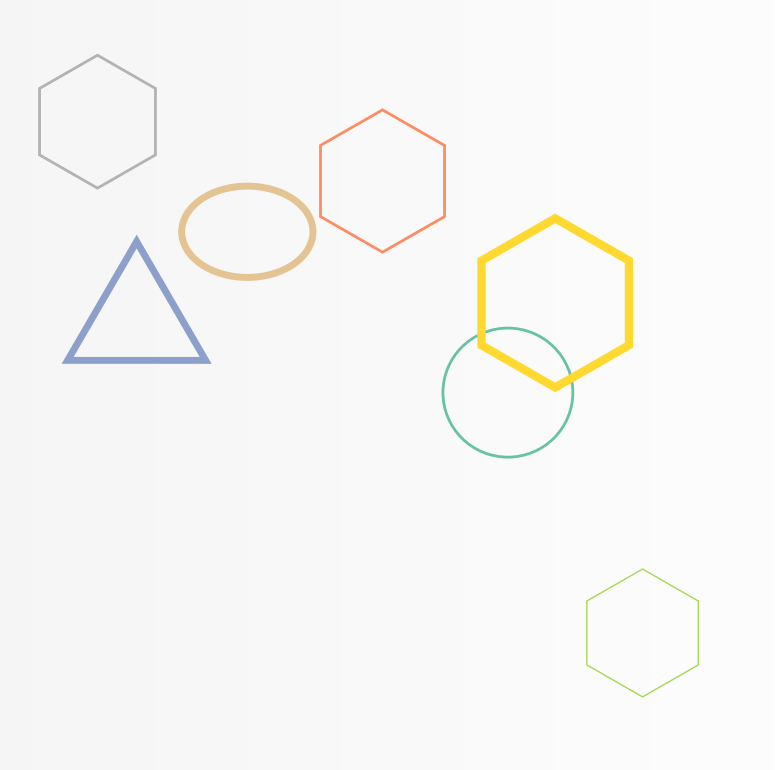[{"shape": "circle", "thickness": 1, "radius": 0.42, "center": [0.655, 0.49]}, {"shape": "hexagon", "thickness": 1, "radius": 0.46, "center": [0.494, 0.765]}, {"shape": "triangle", "thickness": 2.5, "radius": 0.51, "center": [0.176, 0.583]}, {"shape": "hexagon", "thickness": 0.5, "radius": 0.42, "center": [0.829, 0.178]}, {"shape": "hexagon", "thickness": 3, "radius": 0.55, "center": [0.716, 0.607]}, {"shape": "oval", "thickness": 2.5, "radius": 0.42, "center": [0.319, 0.699]}, {"shape": "hexagon", "thickness": 1, "radius": 0.43, "center": [0.126, 0.842]}]